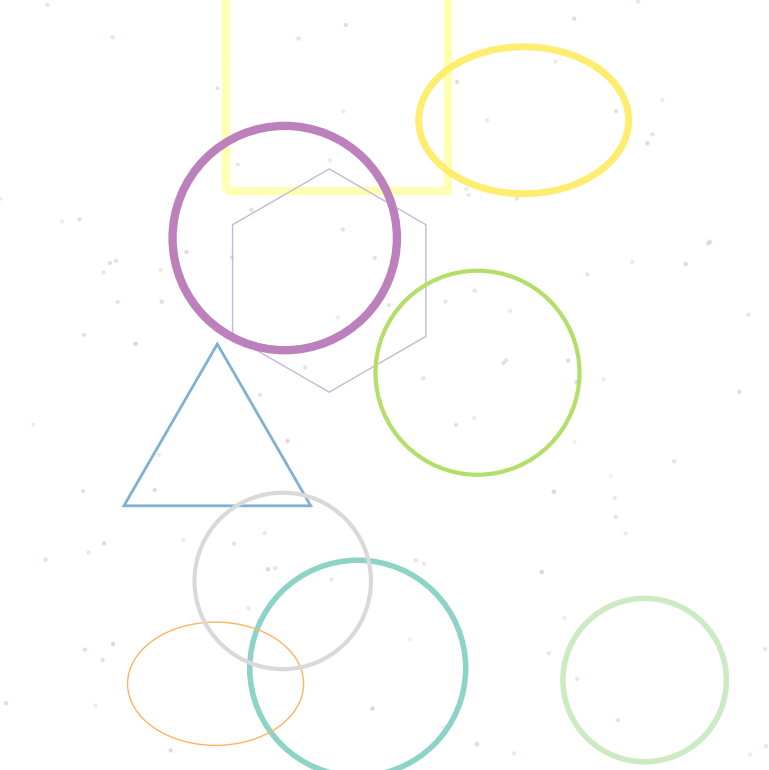[{"shape": "circle", "thickness": 2, "radius": 0.7, "center": [0.465, 0.132]}, {"shape": "square", "thickness": 3, "radius": 0.72, "center": [0.437, 0.896]}, {"shape": "hexagon", "thickness": 0.5, "radius": 0.72, "center": [0.428, 0.636]}, {"shape": "triangle", "thickness": 1, "radius": 0.7, "center": [0.282, 0.413]}, {"shape": "oval", "thickness": 0.5, "radius": 0.57, "center": [0.28, 0.112]}, {"shape": "circle", "thickness": 1.5, "radius": 0.66, "center": [0.62, 0.516]}, {"shape": "circle", "thickness": 1.5, "radius": 0.57, "center": [0.367, 0.246]}, {"shape": "circle", "thickness": 3, "radius": 0.73, "center": [0.37, 0.691]}, {"shape": "circle", "thickness": 2, "radius": 0.53, "center": [0.837, 0.117]}, {"shape": "oval", "thickness": 2.5, "radius": 0.68, "center": [0.68, 0.844]}]